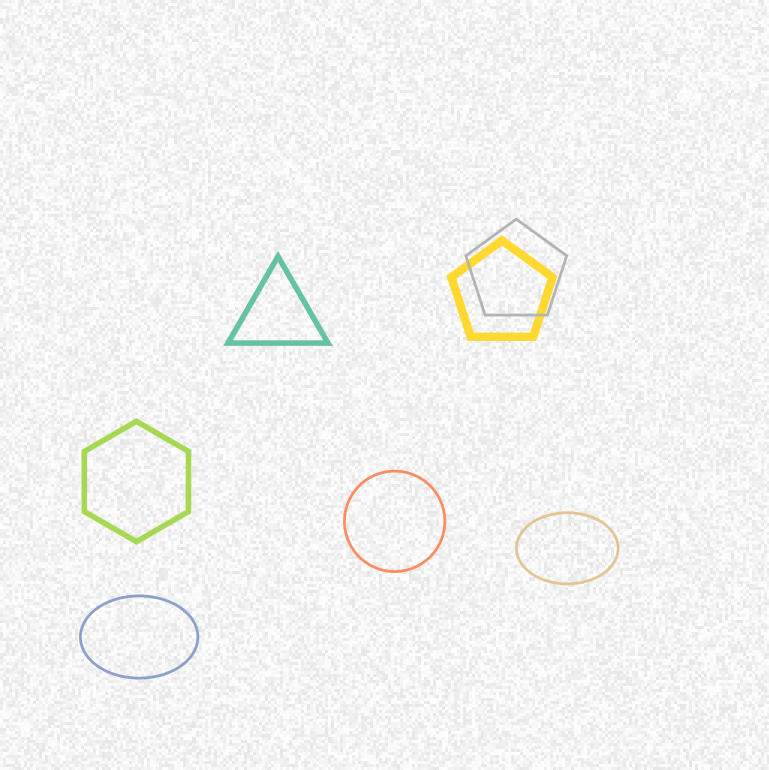[{"shape": "triangle", "thickness": 2, "radius": 0.38, "center": [0.361, 0.592]}, {"shape": "circle", "thickness": 1, "radius": 0.33, "center": [0.513, 0.323]}, {"shape": "oval", "thickness": 1, "radius": 0.38, "center": [0.181, 0.173]}, {"shape": "hexagon", "thickness": 2, "radius": 0.39, "center": [0.177, 0.375]}, {"shape": "pentagon", "thickness": 3, "radius": 0.35, "center": [0.652, 0.619]}, {"shape": "oval", "thickness": 1, "radius": 0.33, "center": [0.737, 0.288]}, {"shape": "pentagon", "thickness": 1, "radius": 0.34, "center": [0.67, 0.647]}]